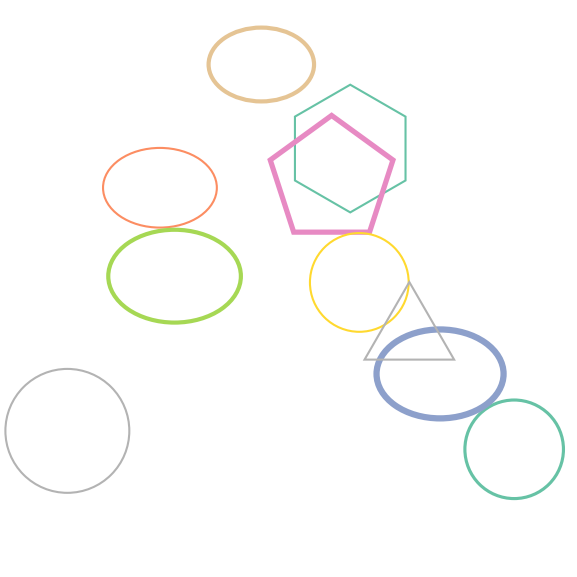[{"shape": "circle", "thickness": 1.5, "radius": 0.43, "center": [0.89, 0.221]}, {"shape": "hexagon", "thickness": 1, "radius": 0.55, "center": [0.606, 0.742]}, {"shape": "oval", "thickness": 1, "radius": 0.49, "center": [0.277, 0.674]}, {"shape": "oval", "thickness": 3, "radius": 0.55, "center": [0.762, 0.352]}, {"shape": "pentagon", "thickness": 2.5, "radius": 0.56, "center": [0.574, 0.688]}, {"shape": "oval", "thickness": 2, "radius": 0.57, "center": [0.302, 0.521]}, {"shape": "circle", "thickness": 1, "radius": 0.43, "center": [0.622, 0.51]}, {"shape": "oval", "thickness": 2, "radius": 0.46, "center": [0.453, 0.887]}, {"shape": "triangle", "thickness": 1, "radius": 0.45, "center": [0.709, 0.421]}, {"shape": "circle", "thickness": 1, "radius": 0.54, "center": [0.117, 0.253]}]